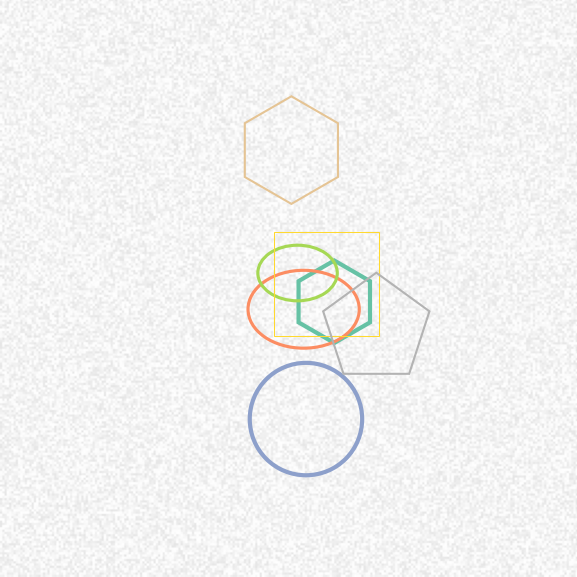[{"shape": "hexagon", "thickness": 2, "radius": 0.36, "center": [0.579, 0.477]}, {"shape": "oval", "thickness": 1.5, "radius": 0.48, "center": [0.526, 0.464]}, {"shape": "circle", "thickness": 2, "radius": 0.49, "center": [0.53, 0.273]}, {"shape": "oval", "thickness": 1.5, "radius": 0.34, "center": [0.515, 0.526]}, {"shape": "square", "thickness": 0.5, "radius": 0.45, "center": [0.566, 0.508]}, {"shape": "hexagon", "thickness": 1, "radius": 0.47, "center": [0.505, 0.739]}, {"shape": "pentagon", "thickness": 1, "radius": 0.48, "center": [0.652, 0.43]}]